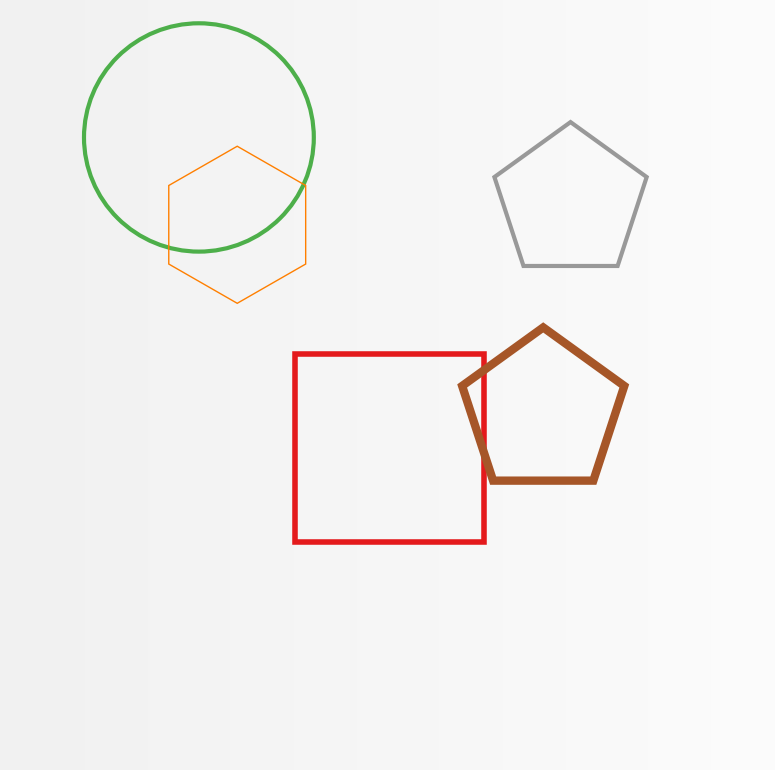[{"shape": "square", "thickness": 2, "radius": 0.61, "center": [0.503, 0.418]}, {"shape": "circle", "thickness": 1.5, "radius": 0.74, "center": [0.257, 0.821]}, {"shape": "hexagon", "thickness": 0.5, "radius": 0.51, "center": [0.306, 0.708]}, {"shape": "pentagon", "thickness": 3, "radius": 0.55, "center": [0.701, 0.465]}, {"shape": "pentagon", "thickness": 1.5, "radius": 0.52, "center": [0.736, 0.738]}]